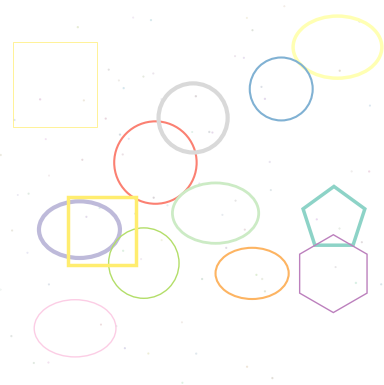[{"shape": "pentagon", "thickness": 2.5, "radius": 0.42, "center": [0.867, 0.431]}, {"shape": "oval", "thickness": 2.5, "radius": 0.58, "center": [0.877, 0.878]}, {"shape": "oval", "thickness": 3, "radius": 0.53, "center": [0.206, 0.404]}, {"shape": "circle", "thickness": 1.5, "radius": 0.54, "center": [0.404, 0.578]}, {"shape": "circle", "thickness": 1.5, "radius": 0.41, "center": [0.73, 0.769]}, {"shape": "oval", "thickness": 1.5, "radius": 0.48, "center": [0.655, 0.29]}, {"shape": "circle", "thickness": 1, "radius": 0.46, "center": [0.374, 0.317]}, {"shape": "oval", "thickness": 1, "radius": 0.53, "center": [0.195, 0.147]}, {"shape": "circle", "thickness": 3, "radius": 0.45, "center": [0.502, 0.694]}, {"shape": "hexagon", "thickness": 1, "radius": 0.51, "center": [0.866, 0.289]}, {"shape": "oval", "thickness": 2, "radius": 0.56, "center": [0.56, 0.446]}, {"shape": "square", "thickness": 2.5, "radius": 0.44, "center": [0.266, 0.401]}, {"shape": "square", "thickness": 0.5, "radius": 0.55, "center": [0.143, 0.78]}]